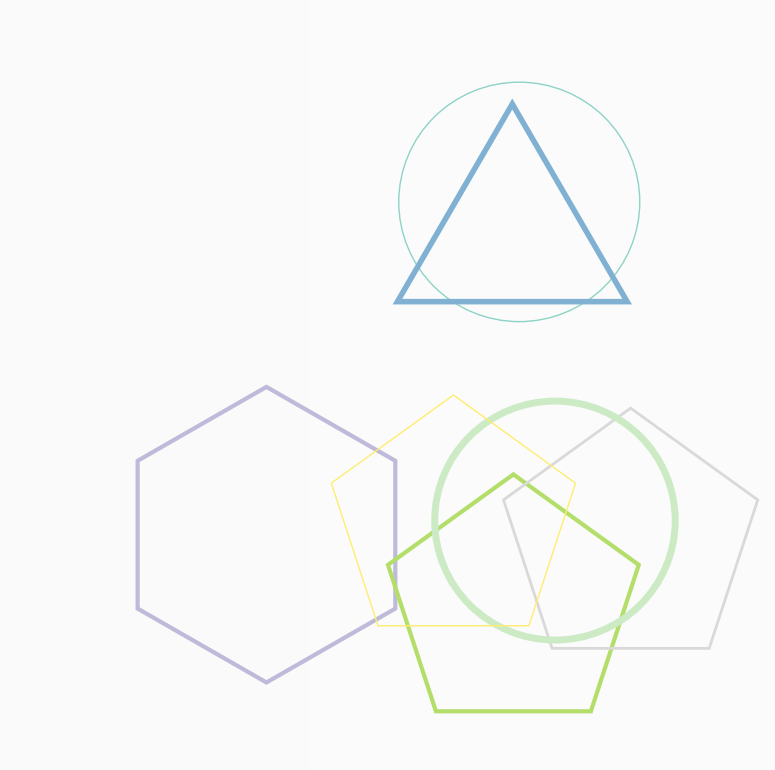[{"shape": "circle", "thickness": 0.5, "radius": 0.78, "center": [0.67, 0.738]}, {"shape": "hexagon", "thickness": 1.5, "radius": 0.96, "center": [0.344, 0.306]}, {"shape": "triangle", "thickness": 2, "radius": 0.86, "center": [0.661, 0.694]}, {"shape": "pentagon", "thickness": 1.5, "radius": 0.85, "center": [0.662, 0.214]}, {"shape": "pentagon", "thickness": 1, "radius": 0.86, "center": [0.814, 0.298]}, {"shape": "circle", "thickness": 2.5, "radius": 0.78, "center": [0.716, 0.324]}, {"shape": "pentagon", "thickness": 0.5, "radius": 0.83, "center": [0.585, 0.321]}]